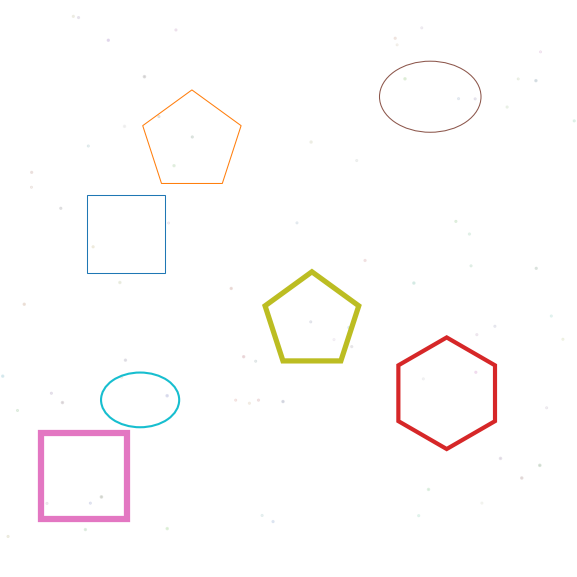[{"shape": "square", "thickness": 0.5, "radius": 0.34, "center": [0.218, 0.594]}, {"shape": "pentagon", "thickness": 0.5, "radius": 0.45, "center": [0.332, 0.754]}, {"shape": "hexagon", "thickness": 2, "radius": 0.48, "center": [0.773, 0.318]}, {"shape": "oval", "thickness": 0.5, "radius": 0.44, "center": [0.745, 0.832]}, {"shape": "square", "thickness": 3, "radius": 0.37, "center": [0.146, 0.175]}, {"shape": "pentagon", "thickness": 2.5, "radius": 0.43, "center": [0.54, 0.443]}, {"shape": "oval", "thickness": 1, "radius": 0.34, "center": [0.243, 0.307]}]